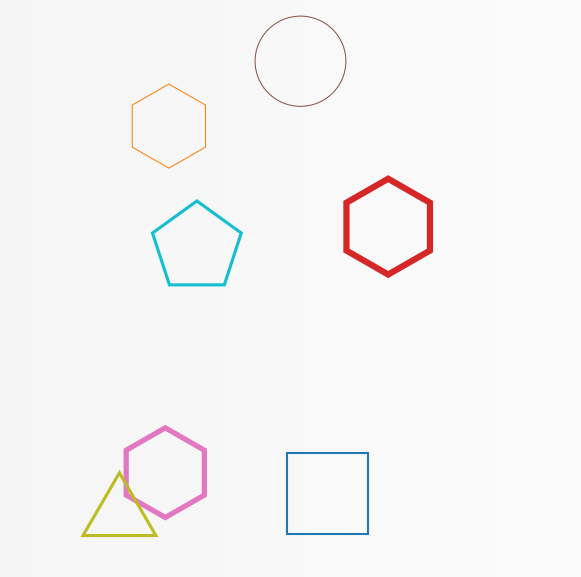[{"shape": "square", "thickness": 1, "radius": 0.35, "center": [0.563, 0.145]}, {"shape": "hexagon", "thickness": 0.5, "radius": 0.36, "center": [0.291, 0.781]}, {"shape": "hexagon", "thickness": 3, "radius": 0.41, "center": [0.668, 0.607]}, {"shape": "circle", "thickness": 0.5, "radius": 0.39, "center": [0.517, 0.893]}, {"shape": "hexagon", "thickness": 2.5, "radius": 0.39, "center": [0.284, 0.181]}, {"shape": "triangle", "thickness": 1.5, "radius": 0.36, "center": [0.206, 0.108]}, {"shape": "pentagon", "thickness": 1.5, "radius": 0.4, "center": [0.339, 0.571]}]